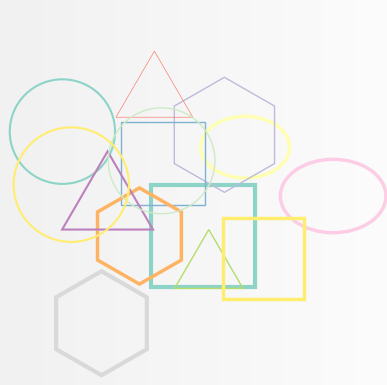[{"shape": "square", "thickness": 3, "radius": 0.67, "center": [0.524, 0.387]}, {"shape": "circle", "thickness": 1.5, "radius": 0.68, "center": [0.161, 0.658]}, {"shape": "oval", "thickness": 2.5, "radius": 0.57, "center": [0.633, 0.618]}, {"shape": "hexagon", "thickness": 1, "radius": 0.75, "center": [0.579, 0.65]}, {"shape": "triangle", "thickness": 0.5, "radius": 0.57, "center": [0.398, 0.753]}, {"shape": "square", "thickness": 1, "radius": 0.54, "center": [0.421, 0.575]}, {"shape": "hexagon", "thickness": 2.5, "radius": 0.62, "center": [0.36, 0.387]}, {"shape": "triangle", "thickness": 1, "radius": 0.51, "center": [0.539, 0.302]}, {"shape": "oval", "thickness": 2.5, "radius": 0.68, "center": [0.86, 0.491]}, {"shape": "hexagon", "thickness": 3, "radius": 0.68, "center": [0.262, 0.16]}, {"shape": "triangle", "thickness": 1.5, "radius": 0.68, "center": [0.278, 0.471]}, {"shape": "circle", "thickness": 1, "radius": 0.69, "center": [0.417, 0.582]}, {"shape": "square", "thickness": 2.5, "radius": 0.52, "center": [0.679, 0.329]}, {"shape": "circle", "thickness": 1.5, "radius": 0.74, "center": [0.184, 0.52]}]